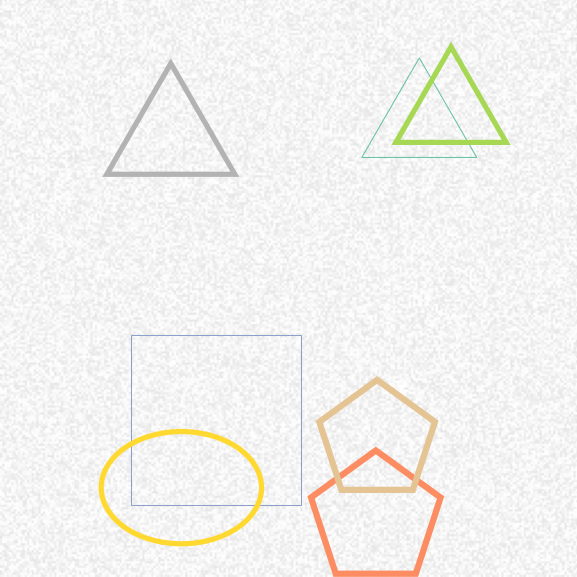[{"shape": "triangle", "thickness": 0.5, "radius": 0.57, "center": [0.726, 0.784]}, {"shape": "pentagon", "thickness": 3, "radius": 0.59, "center": [0.651, 0.101]}, {"shape": "square", "thickness": 0.5, "radius": 0.74, "center": [0.374, 0.271]}, {"shape": "triangle", "thickness": 2.5, "radius": 0.55, "center": [0.781, 0.808]}, {"shape": "oval", "thickness": 2.5, "radius": 0.69, "center": [0.314, 0.155]}, {"shape": "pentagon", "thickness": 3, "radius": 0.53, "center": [0.653, 0.236]}, {"shape": "triangle", "thickness": 2.5, "radius": 0.64, "center": [0.296, 0.761]}]